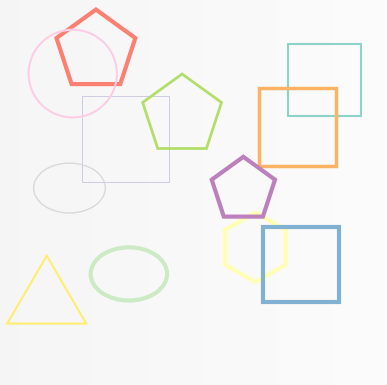[{"shape": "square", "thickness": 1.5, "radius": 0.47, "center": [0.837, 0.793]}, {"shape": "hexagon", "thickness": 3, "radius": 0.45, "center": [0.659, 0.358]}, {"shape": "square", "thickness": 0.5, "radius": 0.56, "center": [0.323, 0.639]}, {"shape": "pentagon", "thickness": 3, "radius": 0.53, "center": [0.248, 0.868]}, {"shape": "square", "thickness": 3, "radius": 0.49, "center": [0.777, 0.313]}, {"shape": "square", "thickness": 2.5, "radius": 0.5, "center": [0.768, 0.67]}, {"shape": "pentagon", "thickness": 2, "radius": 0.53, "center": [0.47, 0.701]}, {"shape": "circle", "thickness": 1.5, "radius": 0.57, "center": [0.188, 0.809]}, {"shape": "oval", "thickness": 1, "radius": 0.46, "center": [0.179, 0.512]}, {"shape": "pentagon", "thickness": 3, "radius": 0.43, "center": [0.628, 0.507]}, {"shape": "oval", "thickness": 3, "radius": 0.49, "center": [0.333, 0.288]}, {"shape": "triangle", "thickness": 1.5, "radius": 0.59, "center": [0.121, 0.218]}]